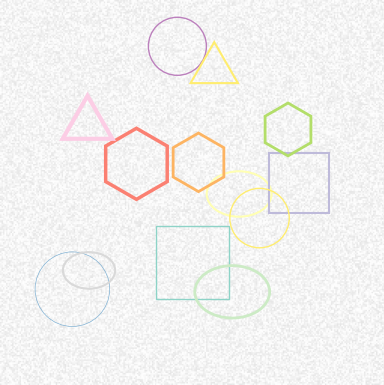[{"shape": "square", "thickness": 1, "radius": 0.48, "center": [0.5, 0.318]}, {"shape": "oval", "thickness": 1.5, "radius": 0.42, "center": [0.621, 0.496]}, {"shape": "square", "thickness": 1.5, "radius": 0.39, "center": [0.776, 0.525]}, {"shape": "hexagon", "thickness": 2.5, "radius": 0.46, "center": [0.354, 0.574]}, {"shape": "circle", "thickness": 0.5, "radius": 0.48, "center": [0.188, 0.249]}, {"shape": "hexagon", "thickness": 2, "radius": 0.38, "center": [0.516, 0.578]}, {"shape": "hexagon", "thickness": 2, "radius": 0.34, "center": [0.748, 0.664]}, {"shape": "triangle", "thickness": 3, "radius": 0.37, "center": [0.227, 0.677]}, {"shape": "oval", "thickness": 1.5, "radius": 0.34, "center": [0.231, 0.298]}, {"shape": "circle", "thickness": 1, "radius": 0.38, "center": [0.461, 0.88]}, {"shape": "oval", "thickness": 2, "radius": 0.49, "center": [0.603, 0.242]}, {"shape": "circle", "thickness": 1, "radius": 0.39, "center": [0.674, 0.434]}, {"shape": "triangle", "thickness": 1.5, "radius": 0.35, "center": [0.556, 0.82]}]